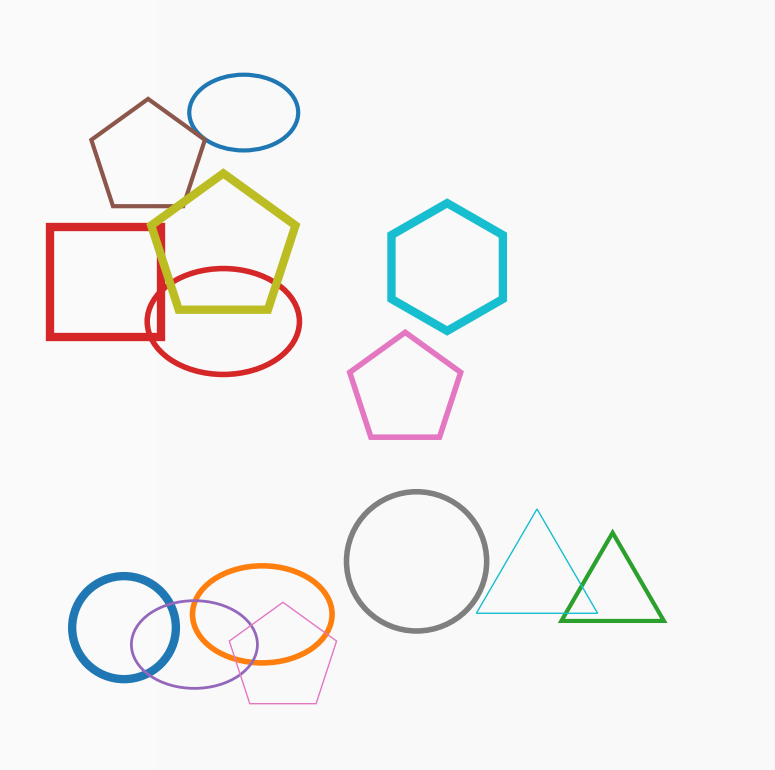[{"shape": "oval", "thickness": 1.5, "radius": 0.35, "center": [0.314, 0.854]}, {"shape": "circle", "thickness": 3, "radius": 0.33, "center": [0.16, 0.185]}, {"shape": "oval", "thickness": 2, "radius": 0.45, "center": [0.338, 0.202]}, {"shape": "triangle", "thickness": 1.5, "radius": 0.38, "center": [0.791, 0.232]}, {"shape": "square", "thickness": 3, "radius": 0.36, "center": [0.136, 0.634]}, {"shape": "oval", "thickness": 2, "radius": 0.49, "center": [0.288, 0.582]}, {"shape": "oval", "thickness": 1, "radius": 0.41, "center": [0.251, 0.163]}, {"shape": "pentagon", "thickness": 1.5, "radius": 0.39, "center": [0.191, 0.795]}, {"shape": "pentagon", "thickness": 2, "radius": 0.38, "center": [0.523, 0.493]}, {"shape": "pentagon", "thickness": 0.5, "radius": 0.36, "center": [0.365, 0.145]}, {"shape": "circle", "thickness": 2, "radius": 0.45, "center": [0.538, 0.271]}, {"shape": "pentagon", "thickness": 3, "radius": 0.49, "center": [0.288, 0.677]}, {"shape": "hexagon", "thickness": 3, "radius": 0.41, "center": [0.577, 0.653]}, {"shape": "triangle", "thickness": 0.5, "radius": 0.45, "center": [0.693, 0.249]}]